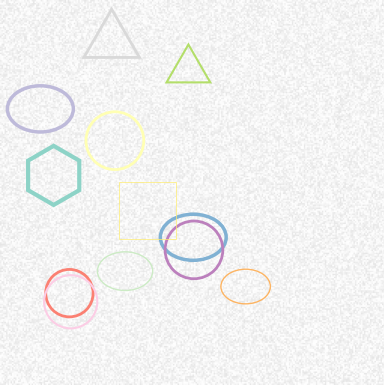[{"shape": "hexagon", "thickness": 3, "radius": 0.38, "center": [0.139, 0.544]}, {"shape": "circle", "thickness": 2, "radius": 0.38, "center": [0.298, 0.635]}, {"shape": "oval", "thickness": 2.5, "radius": 0.43, "center": [0.105, 0.717]}, {"shape": "circle", "thickness": 2, "radius": 0.31, "center": [0.18, 0.239]}, {"shape": "oval", "thickness": 2.5, "radius": 0.43, "center": [0.502, 0.384]}, {"shape": "oval", "thickness": 1, "radius": 0.32, "center": [0.638, 0.256]}, {"shape": "triangle", "thickness": 1.5, "radius": 0.33, "center": [0.489, 0.819]}, {"shape": "circle", "thickness": 1.5, "radius": 0.35, "center": [0.184, 0.216]}, {"shape": "triangle", "thickness": 2, "radius": 0.42, "center": [0.29, 0.892]}, {"shape": "circle", "thickness": 2, "radius": 0.37, "center": [0.504, 0.351]}, {"shape": "oval", "thickness": 1, "radius": 0.36, "center": [0.325, 0.296]}, {"shape": "square", "thickness": 0.5, "radius": 0.37, "center": [0.383, 0.453]}]